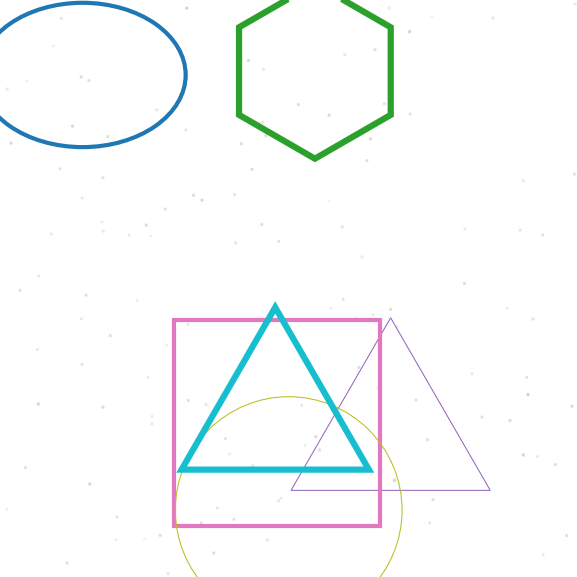[{"shape": "oval", "thickness": 2, "radius": 0.89, "center": [0.143, 0.869]}, {"shape": "hexagon", "thickness": 3, "radius": 0.76, "center": [0.545, 0.876]}, {"shape": "triangle", "thickness": 0.5, "radius": 1.0, "center": [0.676, 0.25]}, {"shape": "square", "thickness": 2, "radius": 0.89, "center": [0.479, 0.266]}, {"shape": "circle", "thickness": 0.5, "radius": 0.98, "center": [0.5, 0.116]}, {"shape": "triangle", "thickness": 3, "radius": 0.94, "center": [0.477, 0.28]}]